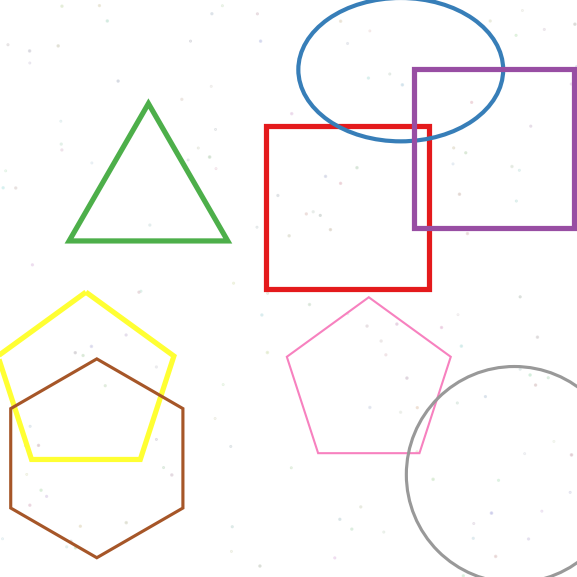[{"shape": "square", "thickness": 2.5, "radius": 0.7, "center": [0.601, 0.64]}, {"shape": "oval", "thickness": 2, "radius": 0.89, "center": [0.694, 0.879]}, {"shape": "triangle", "thickness": 2.5, "radius": 0.79, "center": [0.257, 0.661]}, {"shape": "square", "thickness": 2.5, "radius": 0.69, "center": [0.855, 0.742]}, {"shape": "pentagon", "thickness": 2.5, "radius": 0.8, "center": [0.149, 0.333]}, {"shape": "hexagon", "thickness": 1.5, "radius": 0.86, "center": [0.168, 0.206]}, {"shape": "pentagon", "thickness": 1, "radius": 0.75, "center": [0.639, 0.335]}, {"shape": "circle", "thickness": 1.5, "radius": 0.94, "center": [0.891, 0.177]}]